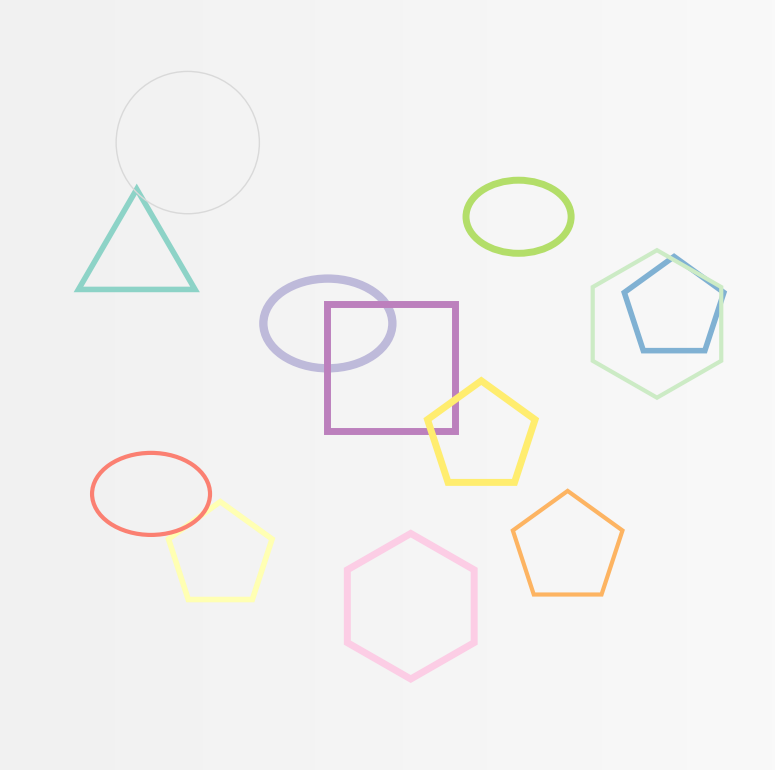[{"shape": "triangle", "thickness": 2, "radius": 0.43, "center": [0.176, 0.668]}, {"shape": "pentagon", "thickness": 2, "radius": 0.35, "center": [0.284, 0.278]}, {"shape": "oval", "thickness": 3, "radius": 0.42, "center": [0.423, 0.58]}, {"shape": "oval", "thickness": 1.5, "radius": 0.38, "center": [0.195, 0.359]}, {"shape": "pentagon", "thickness": 2, "radius": 0.34, "center": [0.87, 0.599]}, {"shape": "pentagon", "thickness": 1.5, "radius": 0.37, "center": [0.732, 0.288]}, {"shape": "oval", "thickness": 2.5, "radius": 0.34, "center": [0.669, 0.719]}, {"shape": "hexagon", "thickness": 2.5, "radius": 0.47, "center": [0.53, 0.213]}, {"shape": "circle", "thickness": 0.5, "radius": 0.46, "center": [0.242, 0.815]}, {"shape": "square", "thickness": 2.5, "radius": 0.41, "center": [0.505, 0.523]}, {"shape": "hexagon", "thickness": 1.5, "radius": 0.48, "center": [0.848, 0.579]}, {"shape": "pentagon", "thickness": 2.5, "radius": 0.36, "center": [0.621, 0.433]}]